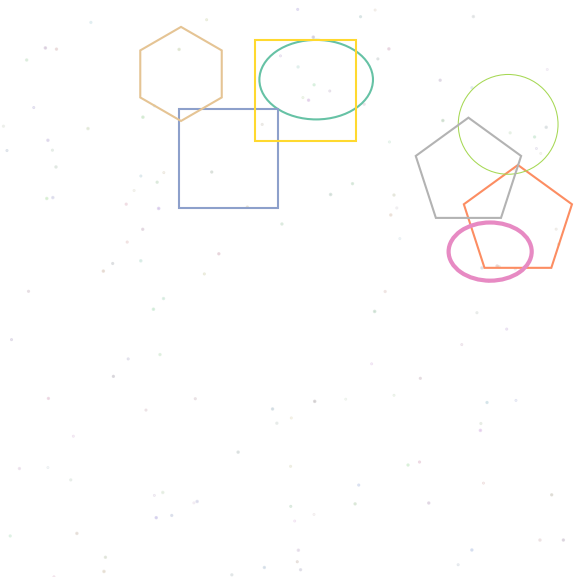[{"shape": "oval", "thickness": 1, "radius": 0.49, "center": [0.548, 0.861]}, {"shape": "pentagon", "thickness": 1, "radius": 0.49, "center": [0.897, 0.615]}, {"shape": "square", "thickness": 1, "radius": 0.43, "center": [0.396, 0.725]}, {"shape": "oval", "thickness": 2, "radius": 0.36, "center": [0.849, 0.563]}, {"shape": "circle", "thickness": 0.5, "radius": 0.43, "center": [0.88, 0.784]}, {"shape": "square", "thickness": 1, "radius": 0.44, "center": [0.529, 0.842]}, {"shape": "hexagon", "thickness": 1, "radius": 0.41, "center": [0.313, 0.871]}, {"shape": "pentagon", "thickness": 1, "radius": 0.48, "center": [0.811, 0.699]}]